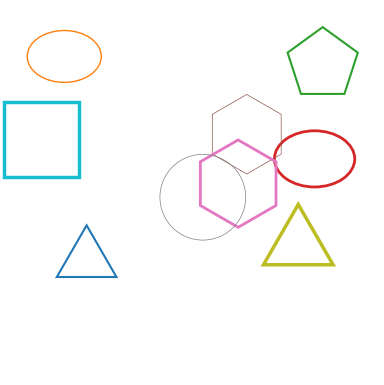[{"shape": "triangle", "thickness": 1.5, "radius": 0.45, "center": [0.225, 0.325]}, {"shape": "oval", "thickness": 1, "radius": 0.48, "center": [0.167, 0.853]}, {"shape": "pentagon", "thickness": 1.5, "radius": 0.48, "center": [0.838, 0.834]}, {"shape": "oval", "thickness": 2, "radius": 0.52, "center": [0.817, 0.587]}, {"shape": "hexagon", "thickness": 0.5, "radius": 0.52, "center": [0.641, 0.651]}, {"shape": "hexagon", "thickness": 2, "radius": 0.57, "center": [0.619, 0.523]}, {"shape": "circle", "thickness": 0.5, "radius": 0.56, "center": [0.527, 0.488]}, {"shape": "triangle", "thickness": 2.5, "radius": 0.52, "center": [0.775, 0.365]}, {"shape": "square", "thickness": 2.5, "radius": 0.49, "center": [0.108, 0.639]}]